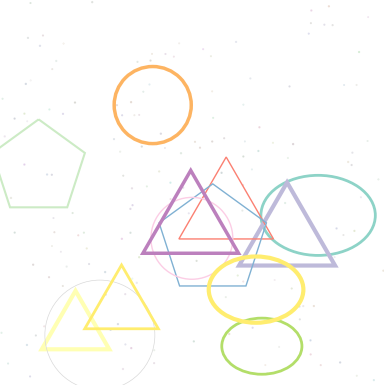[{"shape": "oval", "thickness": 2, "radius": 0.74, "center": [0.826, 0.441]}, {"shape": "triangle", "thickness": 3, "radius": 0.51, "center": [0.196, 0.143]}, {"shape": "triangle", "thickness": 3, "radius": 0.72, "center": [0.746, 0.382]}, {"shape": "triangle", "thickness": 1, "radius": 0.71, "center": [0.587, 0.45]}, {"shape": "pentagon", "thickness": 1, "radius": 0.73, "center": [0.553, 0.376]}, {"shape": "circle", "thickness": 2.5, "radius": 0.5, "center": [0.397, 0.727]}, {"shape": "oval", "thickness": 2, "radius": 0.52, "center": [0.68, 0.101]}, {"shape": "circle", "thickness": 1, "radius": 0.53, "center": [0.498, 0.381]}, {"shape": "circle", "thickness": 0.5, "radius": 0.71, "center": [0.259, 0.13]}, {"shape": "triangle", "thickness": 2.5, "radius": 0.72, "center": [0.495, 0.414]}, {"shape": "pentagon", "thickness": 1.5, "radius": 0.63, "center": [0.1, 0.564]}, {"shape": "oval", "thickness": 3, "radius": 0.61, "center": [0.665, 0.248]}, {"shape": "triangle", "thickness": 2, "radius": 0.55, "center": [0.316, 0.201]}]